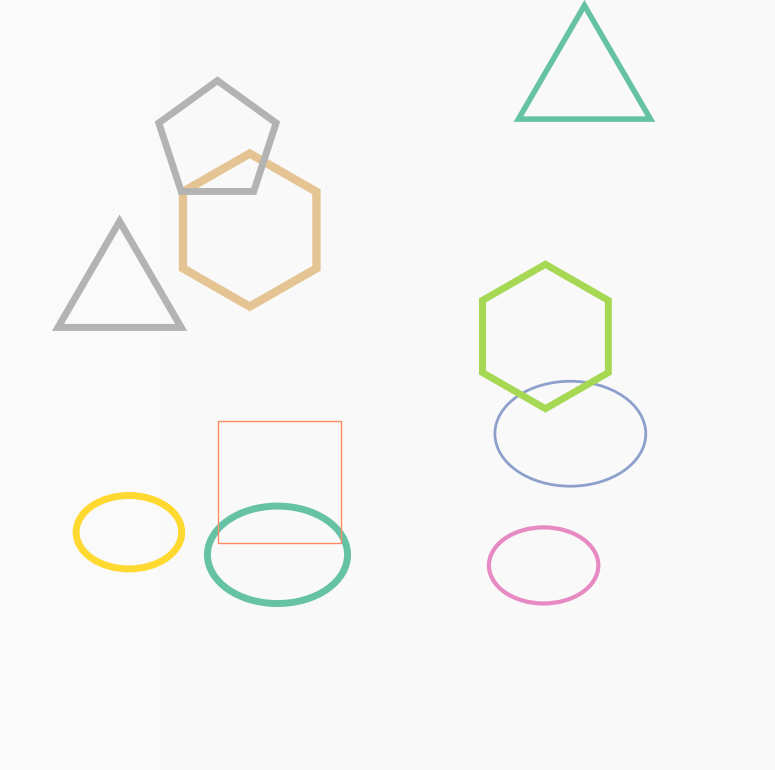[{"shape": "triangle", "thickness": 2, "radius": 0.49, "center": [0.754, 0.895]}, {"shape": "oval", "thickness": 2.5, "radius": 0.45, "center": [0.358, 0.279]}, {"shape": "square", "thickness": 0.5, "radius": 0.4, "center": [0.36, 0.374]}, {"shape": "oval", "thickness": 1, "radius": 0.49, "center": [0.736, 0.437]}, {"shape": "oval", "thickness": 1.5, "radius": 0.35, "center": [0.701, 0.266]}, {"shape": "hexagon", "thickness": 2.5, "radius": 0.47, "center": [0.704, 0.563]}, {"shape": "oval", "thickness": 2.5, "radius": 0.34, "center": [0.166, 0.309]}, {"shape": "hexagon", "thickness": 3, "radius": 0.5, "center": [0.322, 0.701]}, {"shape": "pentagon", "thickness": 2.5, "radius": 0.4, "center": [0.281, 0.816]}, {"shape": "triangle", "thickness": 2.5, "radius": 0.46, "center": [0.154, 0.621]}]